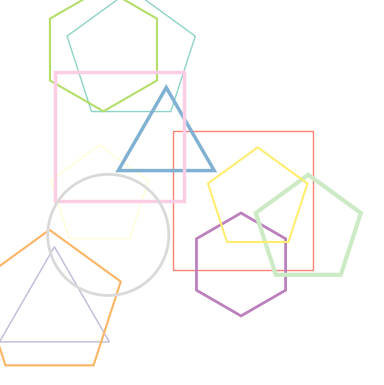[{"shape": "pentagon", "thickness": 1, "radius": 0.88, "center": [0.341, 0.852]}, {"shape": "pentagon", "thickness": 0.5, "radius": 0.67, "center": [0.258, 0.489]}, {"shape": "triangle", "thickness": 1, "radius": 0.82, "center": [0.141, 0.194]}, {"shape": "square", "thickness": 1, "radius": 0.91, "center": [0.632, 0.479]}, {"shape": "triangle", "thickness": 2.5, "radius": 0.72, "center": [0.432, 0.629]}, {"shape": "pentagon", "thickness": 1.5, "radius": 0.97, "center": [0.129, 0.208]}, {"shape": "hexagon", "thickness": 1.5, "radius": 0.8, "center": [0.269, 0.871]}, {"shape": "square", "thickness": 2.5, "radius": 0.84, "center": [0.31, 0.646]}, {"shape": "circle", "thickness": 2, "radius": 0.79, "center": [0.281, 0.39]}, {"shape": "hexagon", "thickness": 2, "radius": 0.67, "center": [0.626, 0.313]}, {"shape": "pentagon", "thickness": 3, "radius": 0.72, "center": [0.801, 0.402]}, {"shape": "pentagon", "thickness": 1.5, "radius": 0.68, "center": [0.669, 0.481]}]